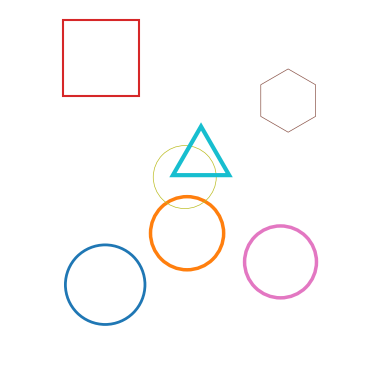[{"shape": "circle", "thickness": 2, "radius": 0.52, "center": [0.273, 0.261]}, {"shape": "circle", "thickness": 2.5, "radius": 0.47, "center": [0.486, 0.394]}, {"shape": "square", "thickness": 1.5, "radius": 0.5, "center": [0.262, 0.85]}, {"shape": "hexagon", "thickness": 0.5, "radius": 0.41, "center": [0.748, 0.739]}, {"shape": "circle", "thickness": 2.5, "radius": 0.47, "center": [0.729, 0.32]}, {"shape": "circle", "thickness": 0.5, "radius": 0.41, "center": [0.48, 0.54]}, {"shape": "triangle", "thickness": 3, "radius": 0.42, "center": [0.522, 0.587]}]